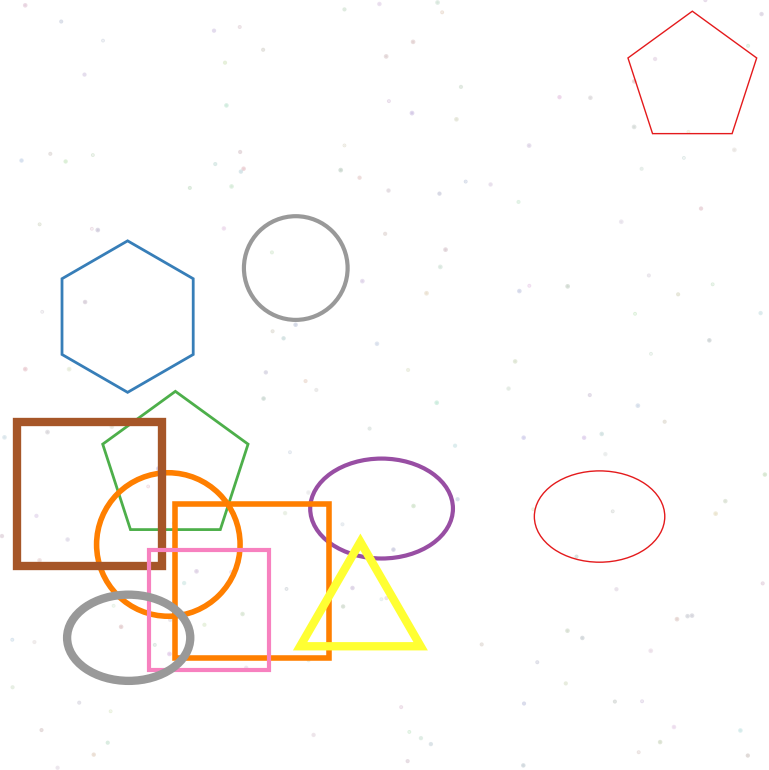[{"shape": "pentagon", "thickness": 0.5, "radius": 0.44, "center": [0.899, 0.898]}, {"shape": "oval", "thickness": 0.5, "radius": 0.42, "center": [0.779, 0.329]}, {"shape": "hexagon", "thickness": 1, "radius": 0.49, "center": [0.166, 0.589]}, {"shape": "pentagon", "thickness": 1, "radius": 0.5, "center": [0.228, 0.393]}, {"shape": "oval", "thickness": 1.5, "radius": 0.46, "center": [0.496, 0.34]}, {"shape": "circle", "thickness": 2, "radius": 0.47, "center": [0.219, 0.293]}, {"shape": "square", "thickness": 2, "radius": 0.5, "center": [0.327, 0.245]}, {"shape": "triangle", "thickness": 3, "radius": 0.45, "center": [0.468, 0.206]}, {"shape": "square", "thickness": 3, "radius": 0.47, "center": [0.116, 0.358]}, {"shape": "square", "thickness": 1.5, "radius": 0.39, "center": [0.272, 0.208]}, {"shape": "circle", "thickness": 1.5, "radius": 0.34, "center": [0.384, 0.652]}, {"shape": "oval", "thickness": 3, "radius": 0.4, "center": [0.167, 0.172]}]